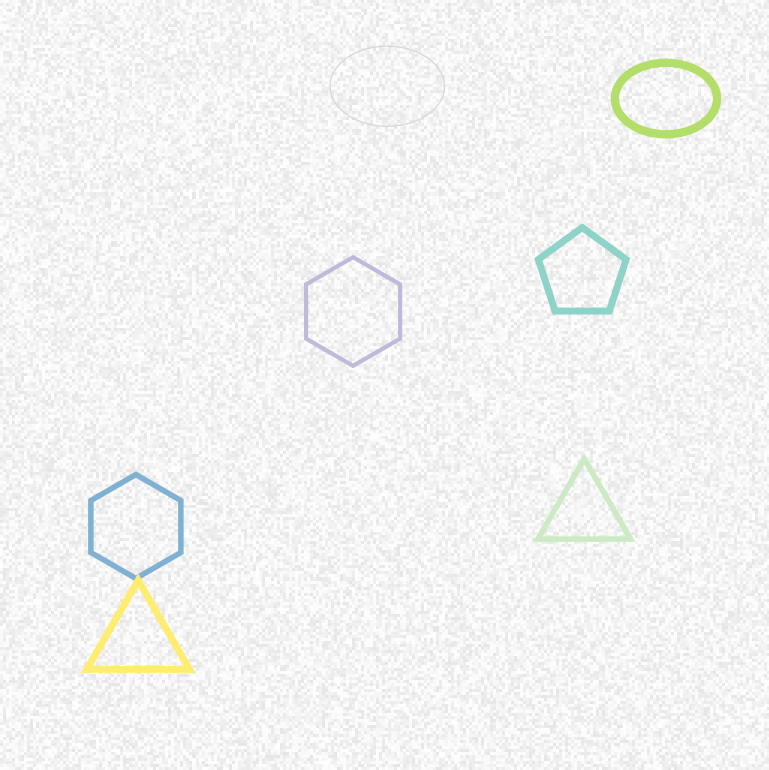[{"shape": "pentagon", "thickness": 2.5, "radius": 0.3, "center": [0.756, 0.645]}, {"shape": "hexagon", "thickness": 1.5, "radius": 0.35, "center": [0.459, 0.595]}, {"shape": "hexagon", "thickness": 2, "radius": 0.34, "center": [0.176, 0.316]}, {"shape": "oval", "thickness": 3, "radius": 0.33, "center": [0.865, 0.872]}, {"shape": "oval", "thickness": 0.5, "radius": 0.37, "center": [0.503, 0.888]}, {"shape": "triangle", "thickness": 2, "radius": 0.35, "center": [0.759, 0.335]}, {"shape": "triangle", "thickness": 2.5, "radius": 0.39, "center": [0.179, 0.169]}]